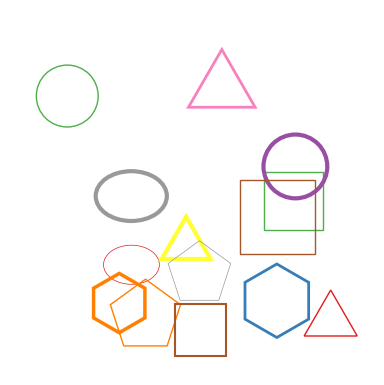[{"shape": "oval", "thickness": 0.5, "radius": 0.36, "center": [0.341, 0.312]}, {"shape": "triangle", "thickness": 1, "radius": 0.4, "center": [0.859, 0.167]}, {"shape": "hexagon", "thickness": 2, "radius": 0.48, "center": [0.719, 0.219]}, {"shape": "square", "thickness": 1, "radius": 0.38, "center": [0.762, 0.479]}, {"shape": "circle", "thickness": 1, "radius": 0.4, "center": [0.175, 0.751]}, {"shape": "circle", "thickness": 3, "radius": 0.41, "center": [0.767, 0.568]}, {"shape": "pentagon", "thickness": 1, "radius": 0.48, "center": [0.378, 0.179]}, {"shape": "hexagon", "thickness": 2.5, "radius": 0.38, "center": [0.31, 0.213]}, {"shape": "triangle", "thickness": 3, "radius": 0.37, "center": [0.483, 0.364]}, {"shape": "square", "thickness": 1.5, "radius": 0.34, "center": [0.521, 0.142]}, {"shape": "square", "thickness": 1, "radius": 0.48, "center": [0.721, 0.436]}, {"shape": "triangle", "thickness": 2, "radius": 0.5, "center": [0.576, 0.771]}, {"shape": "oval", "thickness": 3, "radius": 0.46, "center": [0.341, 0.491]}, {"shape": "pentagon", "thickness": 0.5, "radius": 0.43, "center": [0.518, 0.289]}]